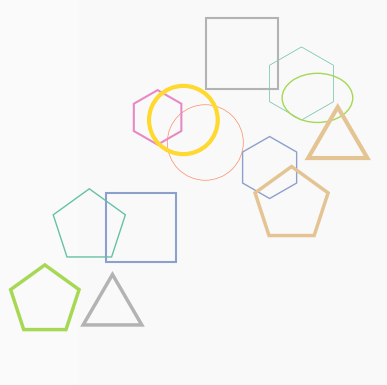[{"shape": "hexagon", "thickness": 0.5, "radius": 0.47, "center": [0.778, 0.783]}, {"shape": "pentagon", "thickness": 1, "radius": 0.49, "center": [0.23, 0.412]}, {"shape": "circle", "thickness": 0.5, "radius": 0.49, "center": [0.53, 0.63]}, {"shape": "hexagon", "thickness": 1, "radius": 0.4, "center": [0.696, 0.565]}, {"shape": "square", "thickness": 1.5, "radius": 0.45, "center": [0.363, 0.409]}, {"shape": "hexagon", "thickness": 1.5, "radius": 0.35, "center": [0.407, 0.695]}, {"shape": "pentagon", "thickness": 2.5, "radius": 0.46, "center": [0.116, 0.219]}, {"shape": "oval", "thickness": 1, "radius": 0.46, "center": [0.819, 0.746]}, {"shape": "circle", "thickness": 3, "radius": 0.44, "center": [0.473, 0.688]}, {"shape": "triangle", "thickness": 3, "radius": 0.44, "center": [0.872, 0.634]}, {"shape": "pentagon", "thickness": 2.5, "radius": 0.5, "center": [0.752, 0.468]}, {"shape": "square", "thickness": 1.5, "radius": 0.46, "center": [0.624, 0.86]}, {"shape": "triangle", "thickness": 2.5, "radius": 0.44, "center": [0.29, 0.2]}]